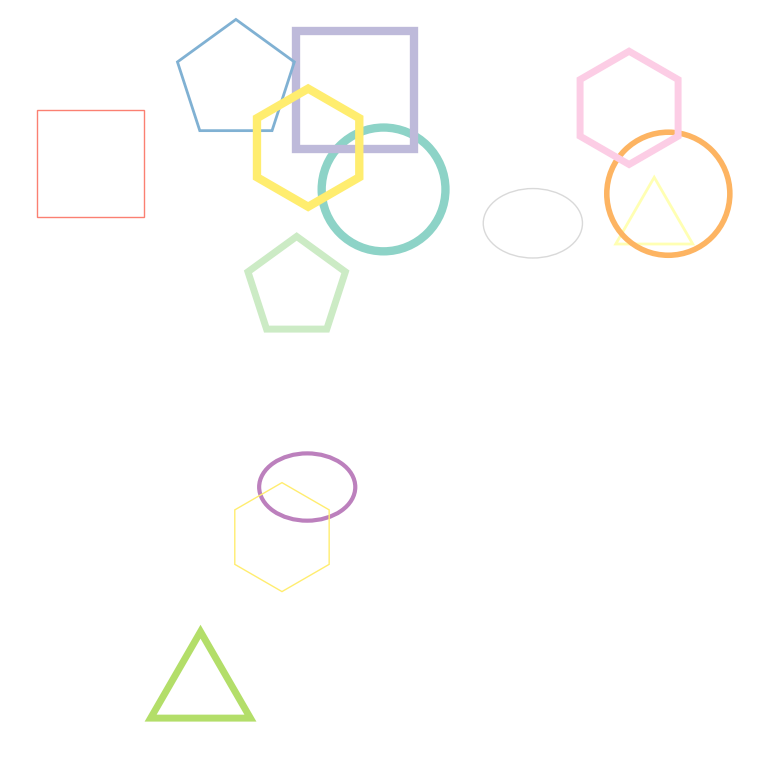[{"shape": "circle", "thickness": 3, "radius": 0.4, "center": [0.498, 0.754]}, {"shape": "triangle", "thickness": 1, "radius": 0.29, "center": [0.85, 0.712]}, {"shape": "square", "thickness": 3, "radius": 0.38, "center": [0.462, 0.883]}, {"shape": "square", "thickness": 0.5, "radius": 0.35, "center": [0.117, 0.787]}, {"shape": "pentagon", "thickness": 1, "radius": 0.4, "center": [0.306, 0.895]}, {"shape": "circle", "thickness": 2, "radius": 0.4, "center": [0.868, 0.748]}, {"shape": "triangle", "thickness": 2.5, "radius": 0.37, "center": [0.26, 0.105]}, {"shape": "hexagon", "thickness": 2.5, "radius": 0.37, "center": [0.817, 0.86]}, {"shape": "oval", "thickness": 0.5, "radius": 0.32, "center": [0.692, 0.71]}, {"shape": "oval", "thickness": 1.5, "radius": 0.31, "center": [0.399, 0.367]}, {"shape": "pentagon", "thickness": 2.5, "radius": 0.33, "center": [0.385, 0.626]}, {"shape": "hexagon", "thickness": 0.5, "radius": 0.35, "center": [0.366, 0.302]}, {"shape": "hexagon", "thickness": 3, "radius": 0.38, "center": [0.4, 0.808]}]